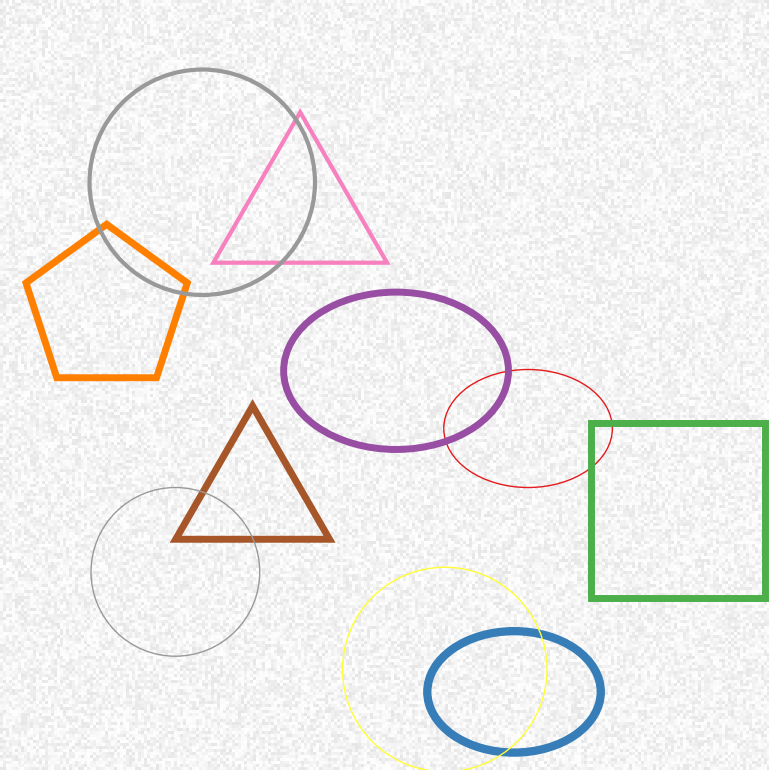[{"shape": "oval", "thickness": 0.5, "radius": 0.55, "center": [0.686, 0.444]}, {"shape": "oval", "thickness": 3, "radius": 0.56, "center": [0.668, 0.101]}, {"shape": "square", "thickness": 2.5, "radius": 0.57, "center": [0.881, 0.337]}, {"shape": "oval", "thickness": 2.5, "radius": 0.73, "center": [0.514, 0.518]}, {"shape": "pentagon", "thickness": 2.5, "radius": 0.55, "center": [0.139, 0.599]}, {"shape": "circle", "thickness": 0.5, "radius": 0.66, "center": [0.578, 0.131]}, {"shape": "triangle", "thickness": 2.5, "radius": 0.58, "center": [0.328, 0.357]}, {"shape": "triangle", "thickness": 1.5, "radius": 0.65, "center": [0.39, 0.724]}, {"shape": "circle", "thickness": 0.5, "radius": 0.55, "center": [0.228, 0.257]}, {"shape": "circle", "thickness": 1.5, "radius": 0.73, "center": [0.263, 0.763]}]